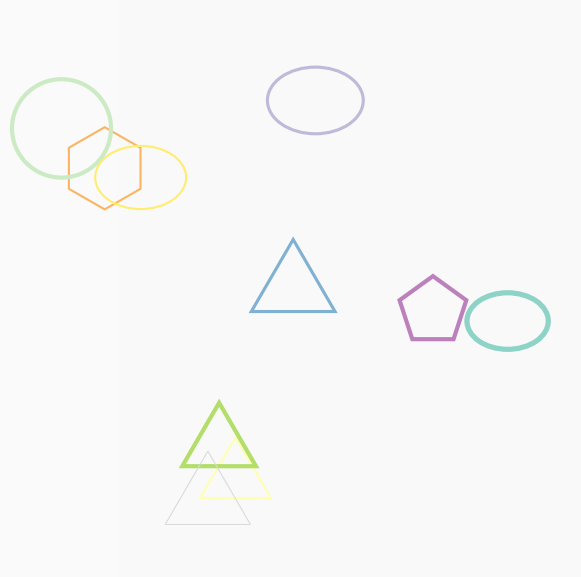[{"shape": "oval", "thickness": 2.5, "radius": 0.35, "center": [0.873, 0.443]}, {"shape": "triangle", "thickness": 1, "radius": 0.35, "center": [0.405, 0.172]}, {"shape": "oval", "thickness": 1.5, "radius": 0.41, "center": [0.543, 0.825]}, {"shape": "triangle", "thickness": 1.5, "radius": 0.42, "center": [0.504, 0.501]}, {"shape": "hexagon", "thickness": 1, "radius": 0.36, "center": [0.18, 0.708]}, {"shape": "triangle", "thickness": 2, "radius": 0.37, "center": [0.377, 0.228]}, {"shape": "triangle", "thickness": 0.5, "radius": 0.42, "center": [0.358, 0.133]}, {"shape": "pentagon", "thickness": 2, "radius": 0.3, "center": [0.745, 0.461]}, {"shape": "circle", "thickness": 2, "radius": 0.43, "center": [0.106, 0.777]}, {"shape": "oval", "thickness": 1, "radius": 0.39, "center": [0.242, 0.692]}]